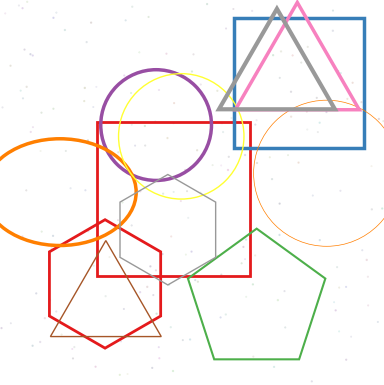[{"shape": "square", "thickness": 2, "radius": 0.99, "center": [0.451, 0.483]}, {"shape": "hexagon", "thickness": 2, "radius": 0.83, "center": [0.273, 0.263]}, {"shape": "square", "thickness": 2.5, "radius": 0.84, "center": [0.776, 0.784]}, {"shape": "pentagon", "thickness": 1.5, "radius": 0.94, "center": [0.667, 0.218]}, {"shape": "circle", "thickness": 2.5, "radius": 0.72, "center": [0.405, 0.675]}, {"shape": "circle", "thickness": 0.5, "radius": 0.95, "center": [0.848, 0.55]}, {"shape": "oval", "thickness": 2.5, "radius": 0.99, "center": [0.156, 0.501]}, {"shape": "circle", "thickness": 1, "radius": 0.81, "center": [0.471, 0.646]}, {"shape": "triangle", "thickness": 1, "radius": 0.83, "center": [0.275, 0.209]}, {"shape": "triangle", "thickness": 2.5, "radius": 0.93, "center": [0.772, 0.808]}, {"shape": "triangle", "thickness": 3, "radius": 0.87, "center": [0.719, 0.803]}, {"shape": "hexagon", "thickness": 1, "radius": 0.72, "center": [0.436, 0.403]}]